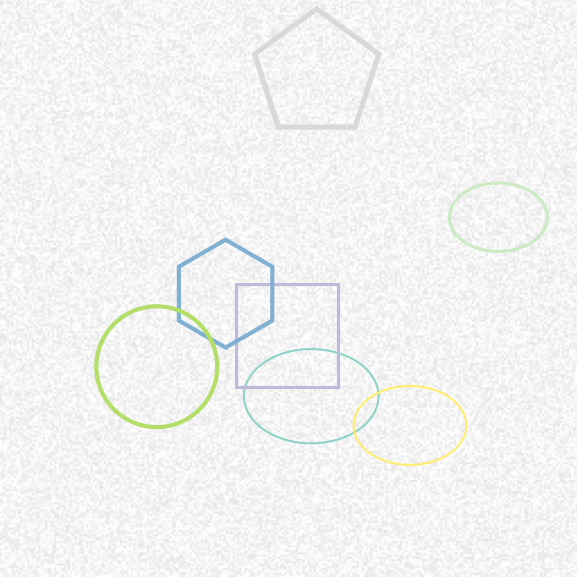[{"shape": "oval", "thickness": 1, "radius": 0.58, "center": [0.539, 0.313]}, {"shape": "square", "thickness": 1.5, "radius": 0.44, "center": [0.497, 0.418]}, {"shape": "hexagon", "thickness": 2, "radius": 0.47, "center": [0.391, 0.491]}, {"shape": "circle", "thickness": 2, "radius": 0.52, "center": [0.271, 0.364]}, {"shape": "pentagon", "thickness": 2.5, "radius": 0.57, "center": [0.548, 0.871]}, {"shape": "oval", "thickness": 1.5, "radius": 0.42, "center": [0.863, 0.623]}, {"shape": "oval", "thickness": 1, "radius": 0.49, "center": [0.71, 0.262]}]